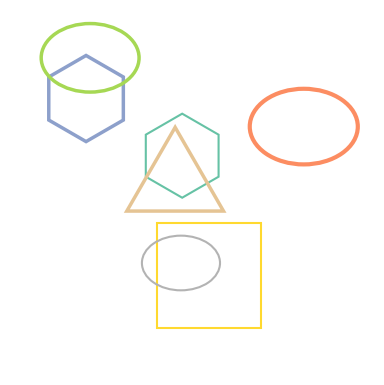[{"shape": "hexagon", "thickness": 1.5, "radius": 0.55, "center": [0.473, 0.596]}, {"shape": "oval", "thickness": 3, "radius": 0.7, "center": [0.789, 0.671]}, {"shape": "hexagon", "thickness": 2.5, "radius": 0.56, "center": [0.224, 0.744]}, {"shape": "oval", "thickness": 2.5, "radius": 0.64, "center": [0.234, 0.85]}, {"shape": "square", "thickness": 1.5, "radius": 0.68, "center": [0.543, 0.285]}, {"shape": "triangle", "thickness": 2.5, "radius": 0.72, "center": [0.455, 0.524]}, {"shape": "oval", "thickness": 1.5, "radius": 0.51, "center": [0.47, 0.317]}]